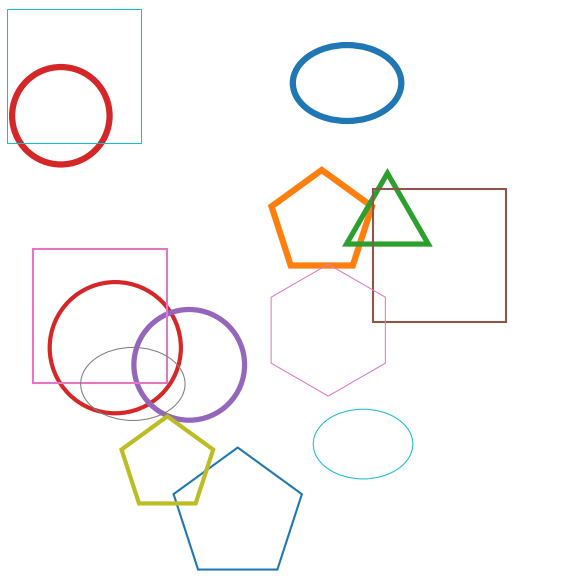[{"shape": "oval", "thickness": 3, "radius": 0.47, "center": [0.601, 0.855]}, {"shape": "pentagon", "thickness": 1, "radius": 0.58, "center": [0.412, 0.107]}, {"shape": "pentagon", "thickness": 3, "radius": 0.46, "center": [0.557, 0.613]}, {"shape": "triangle", "thickness": 2.5, "radius": 0.41, "center": [0.671, 0.617]}, {"shape": "circle", "thickness": 3, "radius": 0.42, "center": [0.105, 0.799]}, {"shape": "circle", "thickness": 2, "radius": 0.57, "center": [0.2, 0.397]}, {"shape": "circle", "thickness": 2.5, "radius": 0.48, "center": [0.328, 0.367]}, {"shape": "square", "thickness": 1, "radius": 0.58, "center": [0.76, 0.556]}, {"shape": "square", "thickness": 1, "radius": 0.58, "center": [0.173, 0.452]}, {"shape": "hexagon", "thickness": 0.5, "radius": 0.57, "center": [0.568, 0.427]}, {"shape": "oval", "thickness": 0.5, "radius": 0.45, "center": [0.23, 0.334]}, {"shape": "pentagon", "thickness": 2, "radius": 0.42, "center": [0.29, 0.195]}, {"shape": "oval", "thickness": 0.5, "radius": 0.43, "center": [0.629, 0.23]}, {"shape": "square", "thickness": 0.5, "radius": 0.58, "center": [0.129, 0.867]}]